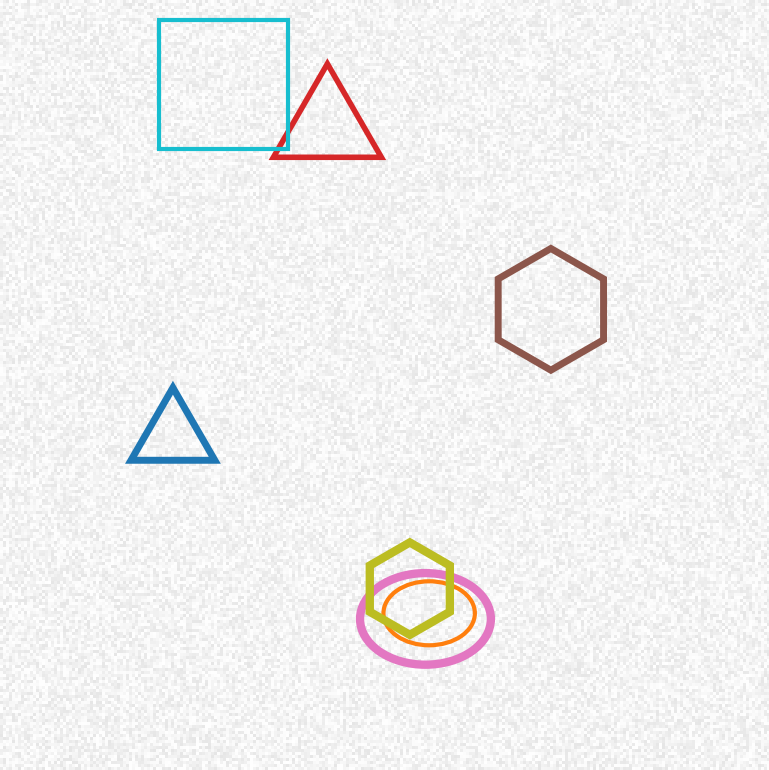[{"shape": "triangle", "thickness": 2.5, "radius": 0.31, "center": [0.225, 0.434]}, {"shape": "oval", "thickness": 1.5, "radius": 0.3, "center": [0.557, 0.204]}, {"shape": "triangle", "thickness": 2, "radius": 0.4, "center": [0.425, 0.836]}, {"shape": "hexagon", "thickness": 2.5, "radius": 0.4, "center": [0.715, 0.598]}, {"shape": "oval", "thickness": 3, "radius": 0.42, "center": [0.553, 0.196]}, {"shape": "hexagon", "thickness": 3, "radius": 0.3, "center": [0.532, 0.236]}, {"shape": "square", "thickness": 1.5, "radius": 0.42, "center": [0.291, 0.891]}]